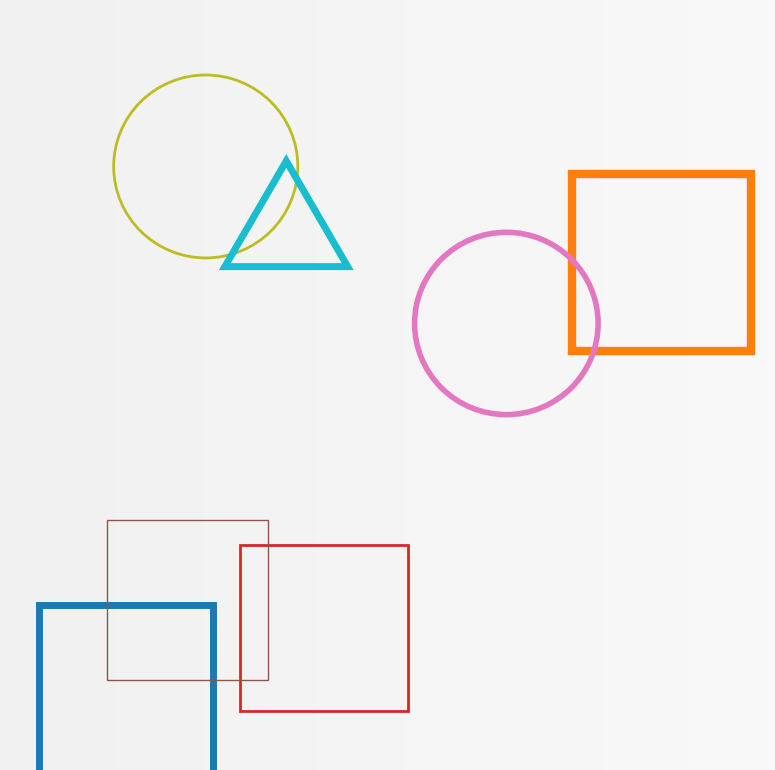[{"shape": "square", "thickness": 2.5, "radius": 0.56, "center": [0.162, 0.103]}, {"shape": "square", "thickness": 3, "radius": 0.58, "center": [0.853, 0.659]}, {"shape": "square", "thickness": 1, "radius": 0.54, "center": [0.418, 0.184]}, {"shape": "square", "thickness": 0.5, "radius": 0.52, "center": [0.242, 0.221]}, {"shape": "circle", "thickness": 2, "radius": 0.59, "center": [0.653, 0.58]}, {"shape": "circle", "thickness": 1, "radius": 0.59, "center": [0.265, 0.784]}, {"shape": "triangle", "thickness": 2.5, "radius": 0.46, "center": [0.369, 0.699]}]